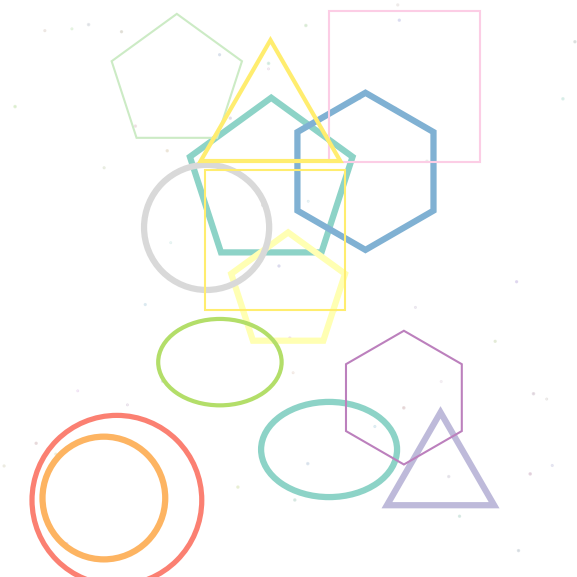[{"shape": "oval", "thickness": 3, "radius": 0.59, "center": [0.57, 0.221]}, {"shape": "pentagon", "thickness": 3, "radius": 0.74, "center": [0.47, 0.682]}, {"shape": "pentagon", "thickness": 3, "radius": 0.52, "center": [0.499, 0.493]}, {"shape": "triangle", "thickness": 3, "radius": 0.54, "center": [0.763, 0.178]}, {"shape": "circle", "thickness": 2.5, "radius": 0.73, "center": [0.202, 0.133]}, {"shape": "hexagon", "thickness": 3, "radius": 0.68, "center": [0.633, 0.702]}, {"shape": "circle", "thickness": 3, "radius": 0.53, "center": [0.18, 0.137]}, {"shape": "oval", "thickness": 2, "radius": 0.53, "center": [0.381, 0.372]}, {"shape": "square", "thickness": 1, "radius": 0.65, "center": [0.7, 0.85]}, {"shape": "circle", "thickness": 3, "radius": 0.54, "center": [0.358, 0.605]}, {"shape": "hexagon", "thickness": 1, "radius": 0.58, "center": [0.699, 0.311]}, {"shape": "pentagon", "thickness": 1, "radius": 0.59, "center": [0.306, 0.856]}, {"shape": "square", "thickness": 1, "radius": 0.61, "center": [0.476, 0.583]}, {"shape": "triangle", "thickness": 2, "radius": 0.7, "center": [0.468, 0.79]}]